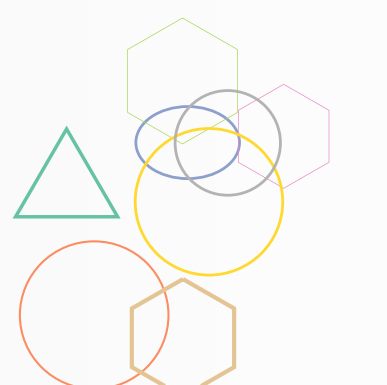[{"shape": "triangle", "thickness": 2.5, "radius": 0.76, "center": [0.172, 0.513]}, {"shape": "circle", "thickness": 1.5, "radius": 0.96, "center": [0.243, 0.181]}, {"shape": "oval", "thickness": 2, "radius": 0.67, "center": [0.484, 0.63]}, {"shape": "hexagon", "thickness": 0.5, "radius": 0.68, "center": [0.732, 0.646]}, {"shape": "hexagon", "thickness": 0.5, "radius": 0.82, "center": [0.471, 0.79]}, {"shape": "circle", "thickness": 2, "radius": 0.95, "center": [0.539, 0.476]}, {"shape": "hexagon", "thickness": 3, "radius": 0.76, "center": [0.472, 0.123]}, {"shape": "circle", "thickness": 2, "radius": 0.68, "center": [0.588, 0.629]}]